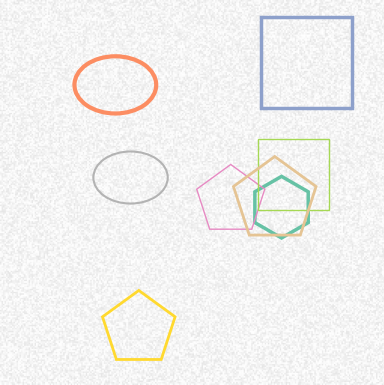[{"shape": "hexagon", "thickness": 2.5, "radius": 0.4, "center": [0.731, 0.462]}, {"shape": "oval", "thickness": 3, "radius": 0.53, "center": [0.3, 0.78]}, {"shape": "square", "thickness": 2.5, "radius": 0.59, "center": [0.796, 0.837]}, {"shape": "pentagon", "thickness": 1, "radius": 0.46, "center": [0.599, 0.48]}, {"shape": "square", "thickness": 1, "radius": 0.46, "center": [0.762, 0.547]}, {"shape": "pentagon", "thickness": 2, "radius": 0.5, "center": [0.361, 0.146]}, {"shape": "pentagon", "thickness": 2, "radius": 0.56, "center": [0.714, 0.481]}, {"shape": "oval", "thickness": 1.5, "radius": 0.48, "center": [0.339, 0.539]}]